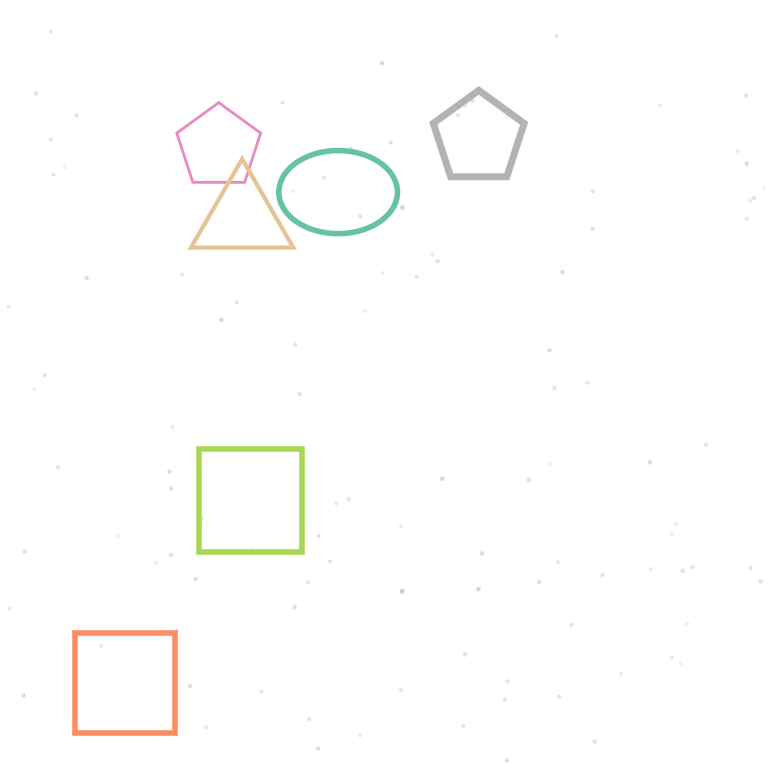[{"shape": "oval", "thickness": 2, "radius": 0.39, "center": [0.439, 0.75]}, {"shape": "square", "thickness": 2, "radius": 0.33, "center": [0.163, 0.113]}, {"shape": "pentagon", "thickness": 1, "radius": 0.29, "center": [0.284, 0.809]}, {"shape": "square", "thickness": 2, "radius": 0.33, "center": [0.325, 0.35]}, {"shape": "triangle", "thickness": 1.5, "radius": 0.38, "center": [0.314, 0.717]}, {"shape": "pentagon", "thickness": 2.5, "radius": 0.31, "center": [0.622, 0.821]}]